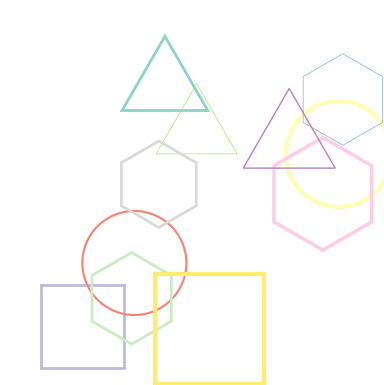[{"shape": "triangle", "thickness": 2, "radius": 0.64, "center": [0.428, 0.777]}, {"shape": "circle", "thickness": 3, "radius": 0.69, "center": [0.88, 0.6]}, {"shape": "square", "thickness": 2, "radius": 0.54, "center": [0.214, 0.153]}, {"shape": "circle", "thickness": 1.5, "radius": 0.68, "center": [0.349, 0.317]}, {"shape": "hexagon", "thickness": 0.5, "radius": 0.59, "center": [0.89, 0.742]}, {"shape": "triangle", "thickness": 0.5, "radius": 0.61, "center": [0.511, 0.661]}, {"shape": "hexagon", "thickness": 2.5, "radius": 0.73, "center": [0.838, 0.497]}, {"shape": "hexagon", "thickness": 2, "radius": 0.56, "center": [0.413, 0.521]}, {"shape": "triangle", "thickness": 1, "radius": 0.69, "center": [0.751, 0.632]}, {"shape": "hexagon", "thickness": 2, "radius": 0.59, "center": [0.342, 0.225]}, {"shape": "square", "thickness": 3, "radius": 0.71, "center": [0.544, 0.145]}]